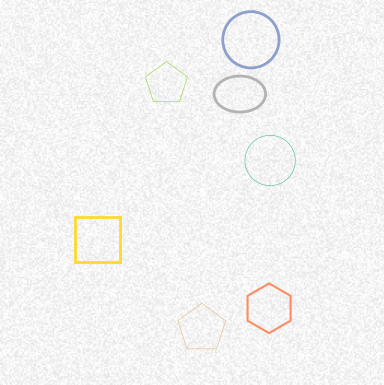[{"shape": "circle", "thickness": 0.5, "radius": 0.33, "center": [0.702, 0.583]}, {"shape": "hexagon", "thickness": 1.5, "radius": 0.32, "center": [0.699, 0.199]}, {"shape": "circle", "thickness": 2, "radius": 0.37, "center": [0.652, 0.897]}, {"shape": "pentagon", "thickness": 0.5, "radius": 0.29, "center": [0.432, 0.782]}, {"shape": "square", "thickness": 2, "radius": 0.29, "center": [0.254, 0.377]}, {"shape": "pentagon", "thickness": 0.5, "radius": 0.33, "center": [0.524, 0.147]}, {"shape": "oval", "thickness": 2, "radius": 0.33, "center": [0.623, 0.756]}]